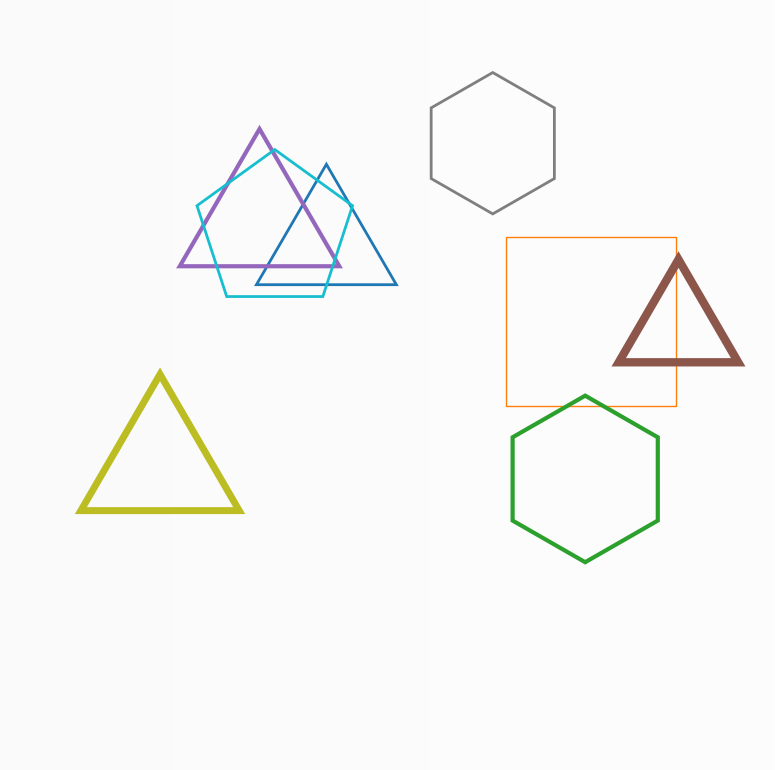[{"shape": "triangle", "thickness": 1, "radius": 0.52, "center": [0.421, 0.682]}, {"shape": "square", "thickness": 0.5, "radius": 0.55, "center": [0.762, 0.582]}, {"shape": "hexagon", "thickness": 1.5, "radius": 0.54, "center": [0.755, 0.378]}, {"shape": "triangle", "thickness": 1.5, "radius": 0.59, "center": [0.335, 0.714]}, {"shape": "triangle", "thickness": 3, "radius": 0.44, "center": [0.875, 0.574]}, {"shape": "hexagon", "thickness": 1, "radius": 0.46, "center": [0.636, 0.814]}, {"shape": "triangle", "thickness": 2.5, "radius": 0.59, "center": [0.206, 0.396]}, {"shape": "pentagon", "thickness": 1, "radius": 0.53, "center": [0.355, 0.7]}]